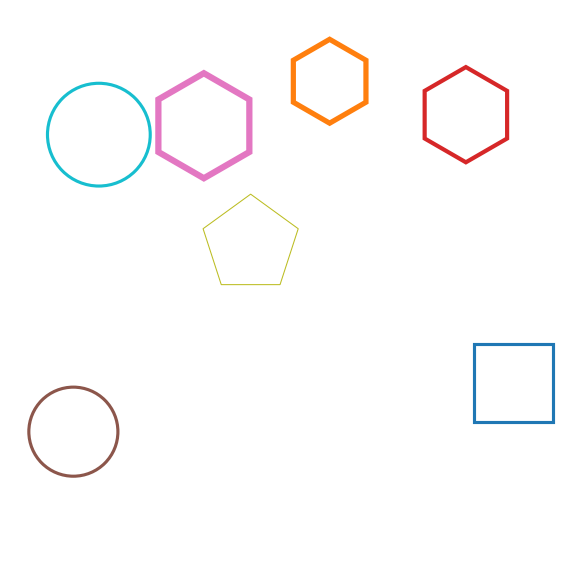[{"shape": "square", "thickness": 1.5, "radius": 0.34, "center": [0.889, 0.336]}, {"shape": "hexagon", "thickness": 2.5, "radius": 0.36, "center": [0.571, 0.858]}, {"shape": "hexagon", "thickness": 2, "radius": 0.41, "center": [0.807, 0.801]}, {"shape": "circle", "thickness": 1.5, "radius": 0.39, "center": [0.127, 0.252]}, {"shape": "hexagon", "thickness": 3, "radius": 0.45, "center": [0.353, 0.781]}, {"shape": "pentagon", "thickness": 0.5, "radius": 0.43, "center": [0.434, 0.576]}, {"shape": "circle", "thickness": 1.5, "radius": 0.44, "center": [0.171, 0.766]}]